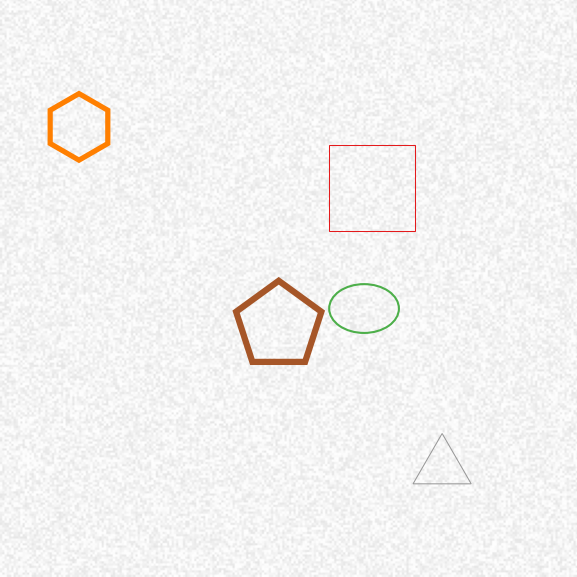[{"shape": "square", "thickness": 0.5, "radius": 0.37, "center": [0.645, 0.673]}, {"shape": "oval", "thickness": 1, "radius": 0.3, "center": [0.63, 0.465]}, {"shape": "hexagon", "thickness": 2.5, "radius": 0.29, "center": [0.137, 0.779]}, {"shape": "pentagon", "thickness": 3, "radius": 0.39, "center": [0.483, 0.435]}, {"shape": "triangle", "thickness": 0.5, "radius": 0.29, "center": [0.766, 0.19]}]